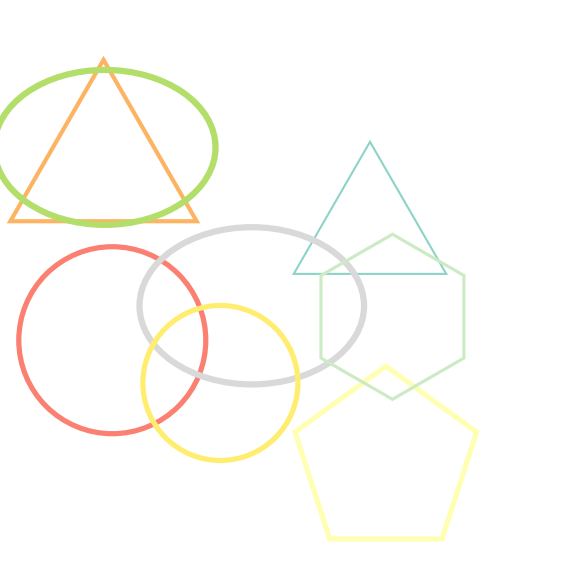[{"shape": "triangle", "thickness": 1, "radius": 0.76, "center": [0.641, 0.601]}, {"shape": "pentagon", "thickness": 2.5, "radius": 0.83, "center": [0.668, 0.2]}, {"shape": "circle", "thickness": 2.5, "radius": 0.81, "center": [0.194, 0.41]}, {"shape": "triangle", "thickness": 2, "radius": 0.93, "center": [0.179, 0.709]}, {"shape": "oval", "thickness": 3, "radius": 0.96, "center": [0.182, 0.744]}, {"shape": "oval", "thickness": 3, "radius": 0.97, "center": [0.436, 0.47]}, {"shape": "hexagon", "thickness": 1.5, "radius": 0.71, "center": [0.68, 0.451]}, {"shape": "circle", "thickness": 2.5, "radius": 0.67, "center": [0.382, 0.336]}]